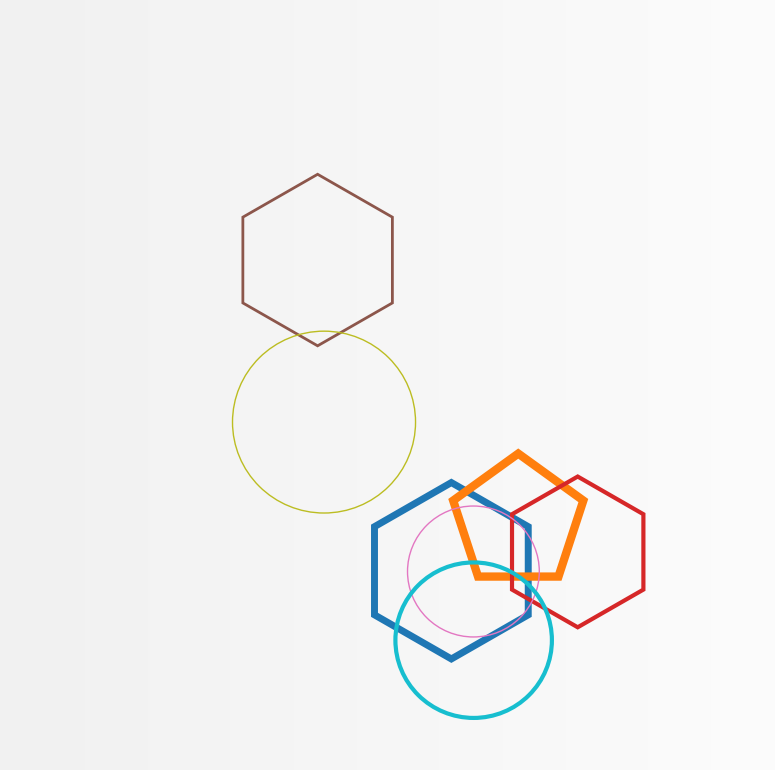[{"shape": "hexagon", "thickness": 2.5, "radius": 0.57, "center": [0.582, 0.259]}, {"shape": "pentagon", "thickness": 3, "radius": 0.44, "center": [0.669, 0.323]}, {"shape": "hexagon", "thickness": 1.5, "radius": 0.49, "center": [0.745, 0.283]}, {"shape": "hexagon", "thickness": 1, "radius": 0.56, "center": [0.41, 0.662]}, {"shape": "circle", "thickness": 0.5, "radius": 0.43, "center": [0.611, 0.258]}, {"shape": "circle", "thickness": 0.5, "radius": 0.59, "center": [0.418, 0.452]}, {"shape": "circle", "thickness": 1.5, "radius": 0.5, "center": [0.611, 0.169]}]